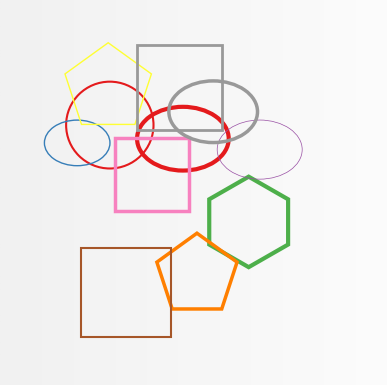[{"shape": "circle", "thickness": 1.5, "radius": 0.56, "center": [0.283, 0.675]}, {"shape": "oval", "thickness": 3, "radius": 0.59, "center": [0.472, 0.64]}, {"shape": "oval", "thickness": 1, "radius": 0.42, "center": [0.199, 0.629]}, {"shape": "hexagon", "thickness": 3, "radius": 0.59, "center": [0.642, 0.424]}, {"shape": "oval", "thickness": 0.5, "radius": 0.55, "center": [0.67, 0.611]}, {"shape": "pentagon", "thickness": 2.5, "radius": 0.54, "center": [0.508, 0.285]}, {"shape": "pentagon", "thickness": 1, "radius": 0.59, "center": [0.279, 0.772]}, {"shape": "square", "thickness": 1.5, "radius": 0.58, "center": [0.325, 0.239]}, {"shape": "square", "thickness": 2.5, "radius": 0.48, "center": [0.391, 0.547]}, {"shape": "square", "thickness": 2, "radius": 0.55, "center": [0.463, 0.773]}, {"shape": "oval", "thickness": 2.5, "radius": 0.57, "center": [0.55, 0.71]}]